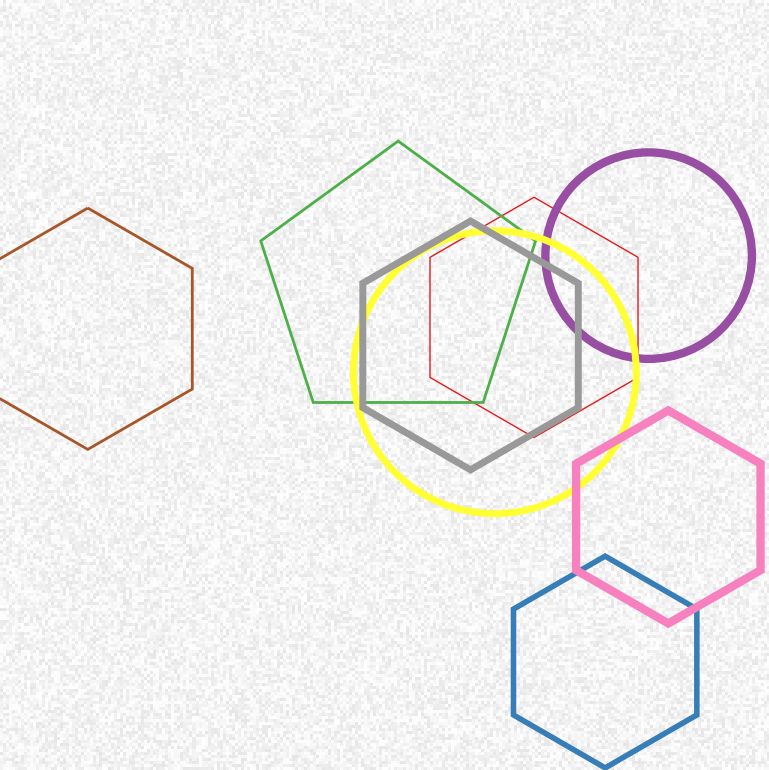[{"shape": "hexagon", "thickness": 0.5, "radius": 0.78, "center": [0.694, 0.588]}, {"shape": "hexagon", "thickness": 2, "radius": 0.69, "center": [0.786, 0.14]}, {"shape": "pentagon", "thickness": 1, "radius": 0.94, "center": [0.517, 0.629]}, {"shape": "circle", "thickness": 3, "radius": 0.67, "center": [0.842, 0.668]}, {"shape": "circle", "thickness": 2.5, "radius": 0.92, "center": [0.643, 0.517]}, {"shape": "hexagon", "thickness": 1, "radius": 0.78, "center": [0.114, 0.573]}, {"shape": "hexagon", "thickness": 3, "radius": 0.69, "center": [0.868, 0.329]}, {"shape": "hexagon", "thickness": 2.5, "radius": 0.81, "center": [0.611, 0.551]}]